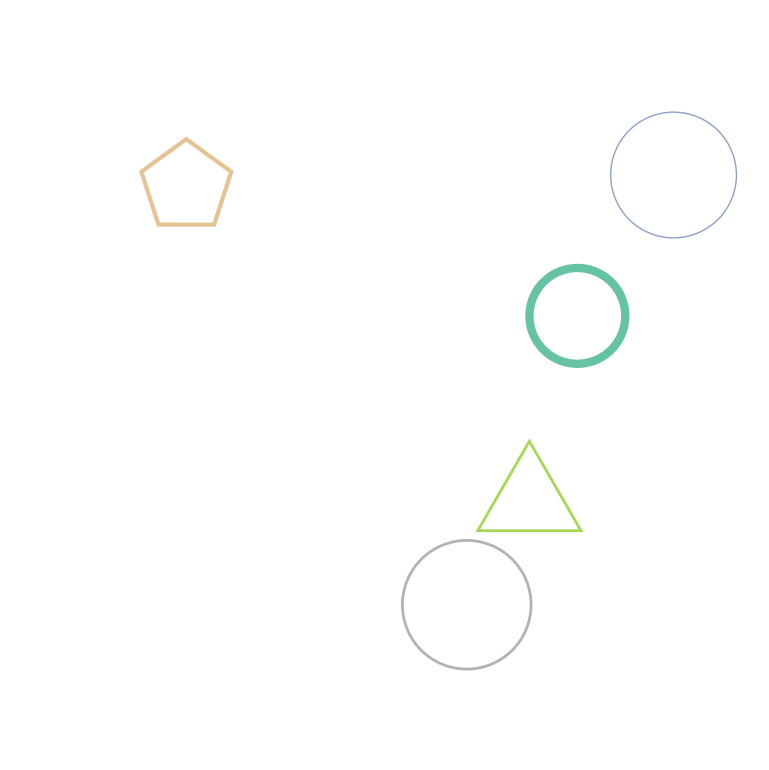[{"shape": "circle", "thickness": 3, "radius": 0.31, "center": [0.75, 0.59]}, {"shape": "circle", "thickness": 0.5, "radius": 0.41, "center": [0.875, 0.773]}, {"shape": "triangle", "thickness": 1, "radius": 0.39, "center": [0.688, 0.35]}, {"shape": "pentagon", "thickness": 1.5, "radius": 0.31, "center": [0.242, 0.758]}, {"shape": "circle", "thickness": 1, "radius": 0.42, "center": [0.606, 0.215]}]